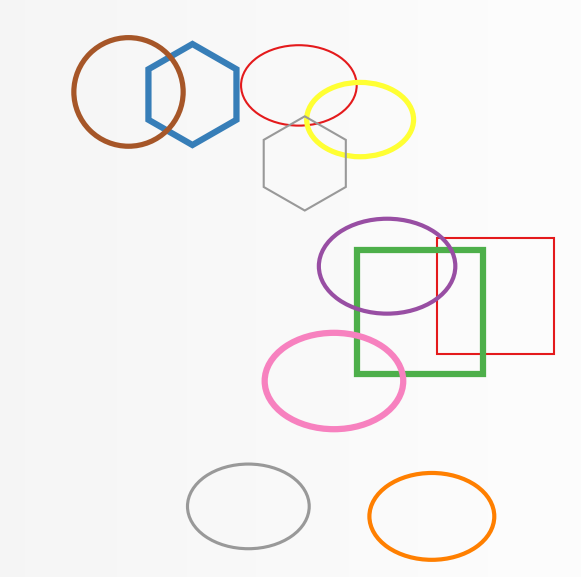[{"shape": "square", "thickness": 1, "radius": 0.5, "center": [0.852, 0.487]}, {"shape": "oval", "thickness": 1, "radius": 0.5, "center": [0.514, 0.851]}, {"shape": "hexagon", "thickness": 3, "radius": 0.44, "center": [0.331, 0.835]}, {"shape": "square", "thickness": 3, "radius": 0.54, "center": [0.722, 0.459]}, {"shape": "oval", "thickness": 2, "radius": 0.59, "center": [0.666, 0.538]}, {"shape": "oval", "thickness": 2, "radius": 0.54, "center": [0.743, 0.105]}, {"shape": "oval", "thickness": 2.5, "radius": 0.46, "center": [0.62, 0.792]}, {"shape": "circle", "thickness": 2.5, "radius": 0.47, "center": [0.221, 0.84]}, {"shape": "oval", "thickness": 3, "radius": 0.6, "center": [0.575, 0.339]}, {"shape": "hexagon", "thickness": 1, "radius": 0.41, "center": [0.524, 0.716]}, {"shape": "oval", "thickness": 1.5, "radius": 0.52, "center": [0.427, 0.122]}]